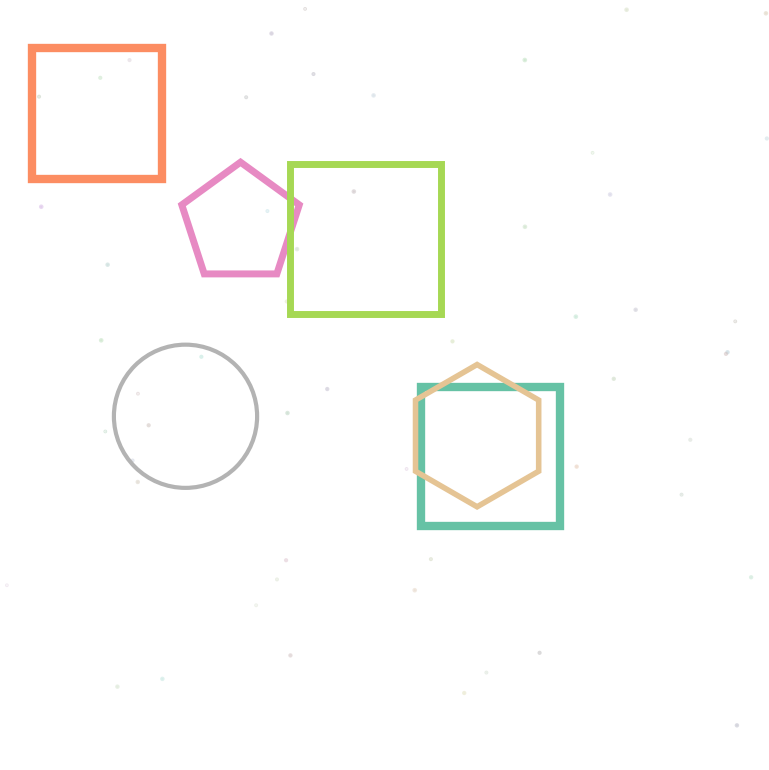[{"shape": "square", "thickness": 3, "radius": 0.45, "center": [0.637, 0.407]}, {"shape": "square", "thickness": 3, "radius": 0.42, "center": [0.126, 0.852]}, {"shape": "pentagon", "thickness": 2.5, "radius": 0.4, "center": [0.312, 0.709]}, {"shape": "square", "thickness": 2.5, "radius": 0.49, "center": [0.475, 0.69]}, {"shape": "hexagon", "thickness": 2, "radius": 0.46, "center": [0.62, 0.434]}, {"shape": "circle", "thickness": 1.5, "radius": 0.46, "center": [0.241, 0.459]}]